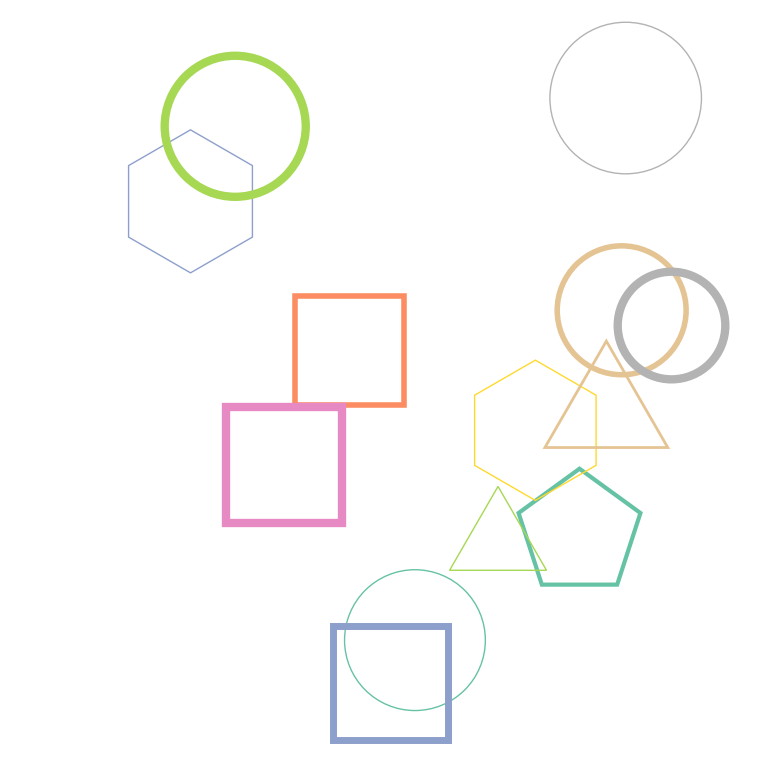[{"shape": "circle", "thickness": 0.5, "radius": 0.46, "center": [0.539, 0.169]}, {"shape": "pentagon", "thickness": 1.5, "radius": 0.42, "center": [0.753, 0.308]}, {"shape": "square", "thickness": 2, "radius": 0.35, "center": [0.454, 0.545]}, {"shape": "square", "thickness": 2.5, "radius": 0.37, "center": [0.507, 0.113]}, {"shape": "hexagon", "thickness": 0.5, "radius": 0.46, "center": [0.247, 0.739]}, {"shape": "square", "thickness": 3, "radius": 0.38, "center": [0.369, 0.397]}, {"shape": "triangle", "thickness": 0.5, "radius": 0.36, "center": [0.647, 0.296]}, {"shape": "circle", "thickness": 3, "radius": 0.46, "center": [0.305, 0.836]}, {"shape": "hexagon", "thickness": 0.5, "radius": 0.46, "center": [0.695, 0.441]}, {"shape": "circle", "thickness": 2, "radius": 0.42, "center": [0.807, 0.597]}, {"shape": "triangle", "thickness": 1, "radius": 0.46, "center": [0.787, 0.465]}, {"shape": "circle", "thickness": 3, "radius": 0.35, "center": [0.872, 0.577]}, {"shape": "circle", "thickness": 0.5, "radius": 0.49, "center": [0.813, 0.873]}]